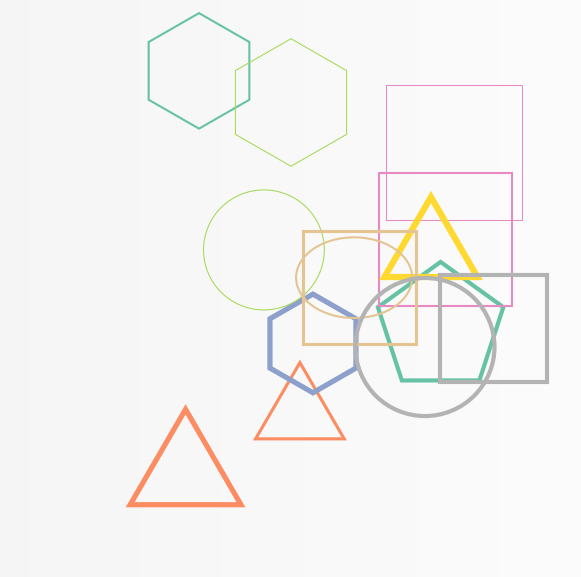[{"shape": "hexagon", "thickness": 1, "radius": 0.5, "center": [0.342, 0.876]}, {"shape": "pentagon", "thickness": 2, "radius": 0.57, "center": [0.758, 0.432]}, {"shape": "triangle", "thickness": 1.5, "radius": 0.44, "center": [0.516, 0.283]}, {"shape": "triangle", "thickness": 2.5, "radius": 0.55, "center": [0.319, 0.18]}, {"shape": "hexagon", "thickness": 2.5, "radius": 0.43, "center": [0.538, 0.404]}, {"shape": "square", "thickness": 0.5, "radius": 0.58, "center": [0.782, 0.735]}, {"shape": "square", "thickness": 1, "radius": 0.57, "center": [0.767, 0.585]}, {"shape": "hexagon", "thickness": 0.5, "radius": 0.55, "center": [0.501, 0.822]}, {"shape": "circle", "thickness": 0.5, "radius": 0.52, "center": [0.454, 0.566]}, {"shape": "triangle", "thickness": 3, "radius": 0.46, "center": [0.741, 0.566]}, {"shape": "square", "thickness": 1.5, "radius": 0.49, "center": [0.619, 0.502]}, {"shape": "oval", "thickness": 1, "radius": 0.5, "center": [0.609, 0.518]}, {"shape": "circle", "thickness": 2, "radius": 0.6, "center": [0.731, 0.398]}, {"shape": "square", "thickness": 2, "radius": 0.46, "center": [0.849, 0.431]}]